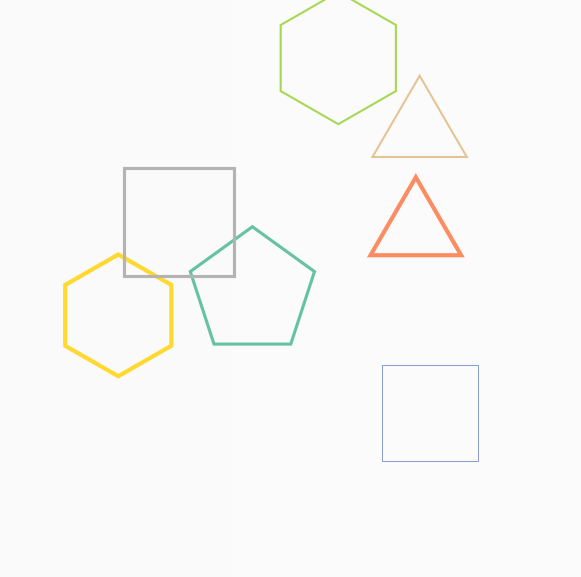[{"shape": "pentagon", "thickness": 1.5, "radius": 0.56, "center": [0.434, 0.494]}, {"shape": "triangle", "thickness": 2, "radius": 0.45, "center": [0.715, 0.602]}, {"shape": "square", "thickness": 0.5, "radius": 0.41, "center": [0.739, 0.284]}, {"shape": "hexagon", "thickness": 1, "radius": 0.57, "center": [0.582, 0.899]}, {"shape": "hexagon", "thickness": 2, "radius": 0.53, "center": [0.203, 0.453]}, {"shape": "triangle", "thickness": 1, "radius": 0.47, "center": [0.722, 0.774]}, {"shape": "square", "thickness": 1.5, "radius": 0.47, "center": [0.308, 0.615]}]